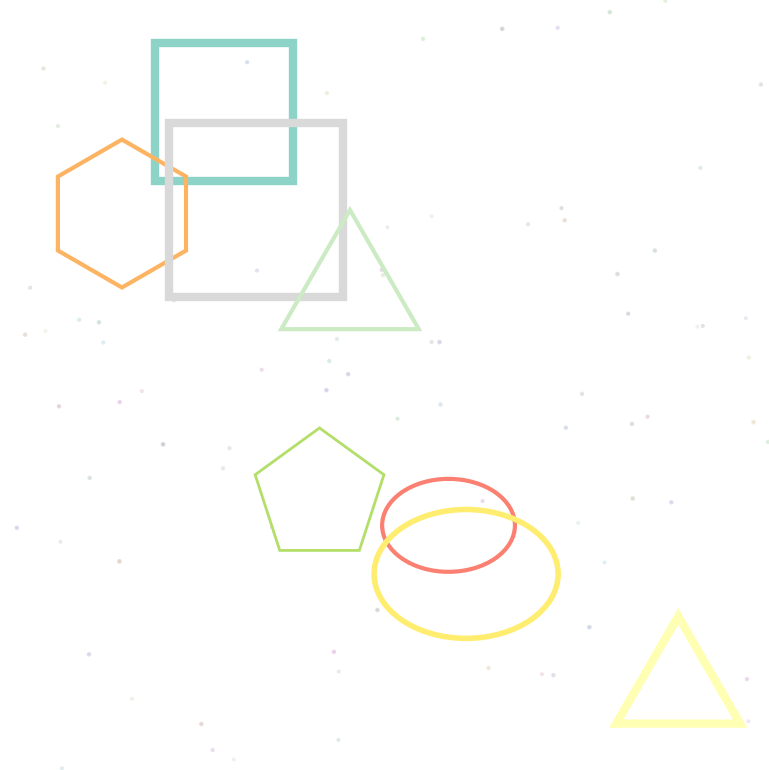[{"shape": "square", "thickness": 3, "radius": 0.45, "center": [0.291, 0.854]}, {"shape": "triangle", "thickness": 3, "radius": 0.46, "center": [0.881, 0.107]}, {"shape": "oval", "thickness": 1.5, "radius": 0.43, "center": [0.583, 0.318]}, {"shape": "hexagon", "thickness": 1.5, "radius": 0.48, "center": [0.158, 0.723]}, {"shape": "pentagon", "thickness": 1, "radius": 0.44, "center": [0.415, 0.356]}, {"shape": "square", "thickness": 3, "radius": 0.57, "center": [0.332, 0.727]}, {"shape": "triangle", "thickness": 1.5, "radius": 0.52, "center": [0.455, 0.624]}, {"shape": "oval", "thickness": 2, "radius": 0.6, "center": [0.605, 0.255]}]